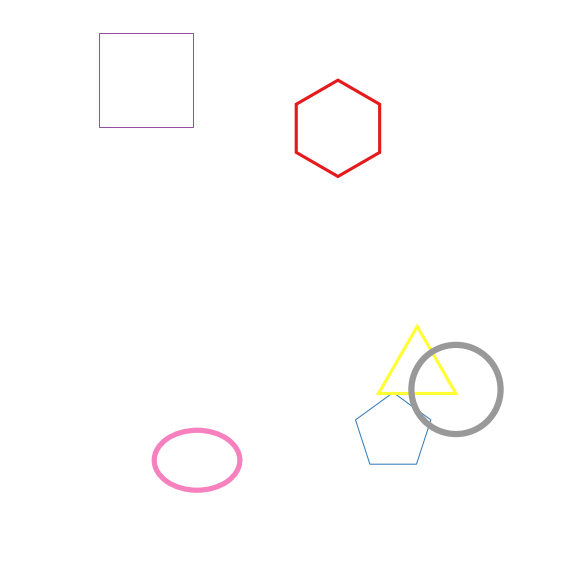[{"shape": "hexagon", "thickness": 1.5, "radius": 0.42, "center": [0.585, 0.777]}, {"shape": "pentagon", "thickness": 0.5, "radius": 0.34, "center": [0.681, 0.251]}, {"shape": "square", "thickness": 0.5, "radius": 0.41, "center": [0.253, 0.86]}, {"shape": "triangle", "thickness": 1.5, "radius": 0.39, "center": [0.722, 0.356]}, {"shape": "oval", "thickness": 2.5, "radius": 0.37, "center": [0.341, 0.202]}, {"shape": "circle", "thickness": 3, "radius": 0.39, "center": [0.79, 0.325]}]